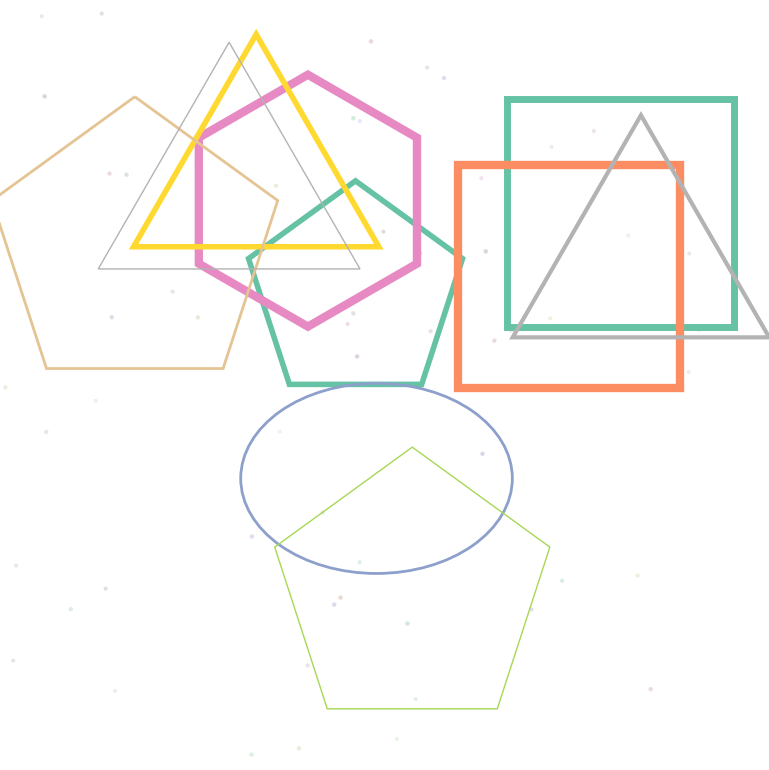[{"shape": "pentagon", "thickness": 2, "radius": 0.73, "center": [0.462, 0.619]}, {"shape": "square", "thickness": 2.5, "radius": 0.74, "center": [0.806, 0.723]}, {"shape": "square", "thickness": 3, "radius": 0.72, "center": [0.739, 0.641]}, {"shape": "oval", "thickness": 1, "radius": 0.88, "center": [0.489, 0.379]}, {"shape": "hexagon", "thickness": 3, "radius": 0.82, "center": [0.4, 0.739]}, {"shape": "pentagon", "thickness": 0.5, "radius": 0.94, "center": [0.535, 0.231]}, {"shape": "triangle", "thickness": 2, "radius": 0.92, "center": [0.333, 0.772]}, {"shape": "pentagon", "thickness": 1, "radius": 0.98, "center": [0.175, 0.679]}, {"shape": "triangle", "thickness": 0.5, "radius": 0.98, "center": [0.298, 0.749]}, {"shape": "triangle", "thickness": 1.5, "radius": 0.96, "center": [0.832, 0.658]}]